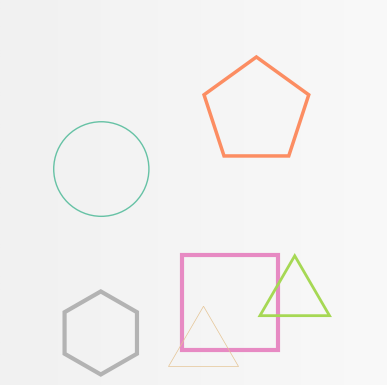[{"shape": "circle", "thickness": 1, "radius": 0.61, "center": [0.261, 0.561]}, {"shape": "pentagon", "thickness": 2.5, "radius": 0.71, "center": [0.662, 0.71]}, {"shape": "square", "thickness": 3, "radius": 0.62, "center": [0.593, 0.214]}, {"shape": "triangle", "thickness": 2, "radius": 0.52, "center": [0.761, 0.232]}, {"shape": "triangle", "thickness": 0.5, "radius": 0.52, "center": [0.525, 0.1]}, {"shape": "hexagon", "thickness": 3, "radius": 0.54, "center": [0.26, 0.135]}]